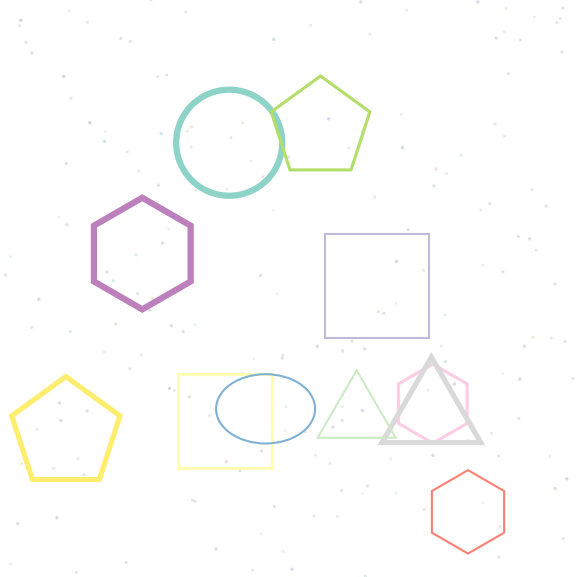[{"shape": "circle", "thickness": 3, "radius": 0.46, "center": [0.397, 0.752]}, {"shape": "square", "thickness": 1.5, "radius": 0.41, "center": [0.39, 0.27]}, {"shape": "square", "thickness": 1, "radius": 0.45, "center": [0.653, 0.504]}, {"shape": "hexagon", "thickness": 1, "radius": 0.36, "center": [0.81, 0.113]}, {"shape": "oval", "thickness": 1, "radius": 0.43, "center": [0.46, 0.291]}, {"shape": "pentagon", "thickness": 1.5, "radius": 0.45, "center": [0.555, 0.778]}, {"shape": "hexagon", "thickness": 1.5, "radius": 0.34, "center": [0.749, 0.3]}, {"shape": "triangle", "thickness": 2.5, "radius": 0.49, "center": [0.747, 0.282]}, {"shape": "hexagon", "thickness": 3, "radius": 0.48, "center": [0.246, 0.56]}, {"shape": "triangle", "thickness": 1, "radius": 0.39, "center": [0.618, 0.28]}, {"shape": "pentagon", "thickness": 2.5, "radius": 0.49, "center": [0.114, 0.249]}]